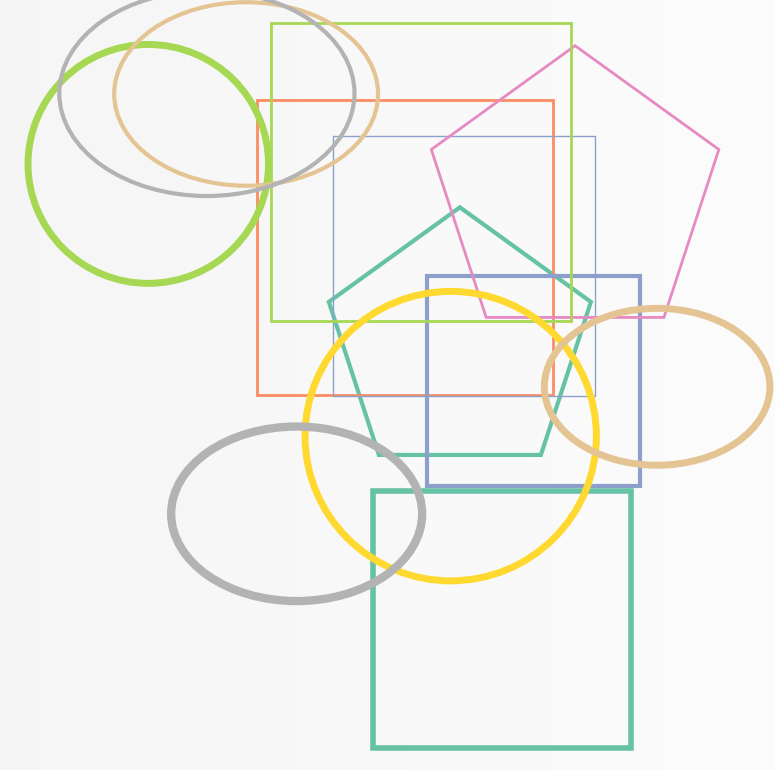[{"shape": "pentagon", "thickness": 1.5, "radius": 0.89, "center": [0.593, 0.553]}, {"shape": "square", "thickness": 2, "radius": 0.83, "center": [0.647, 0.195]}, {"shape": "square", "thickness": 1, "radius": 0.95, "center": [0.523, 0.679]}, {"shape": "square", "thickness": 1.5, "radius": 0.68, "center": [0.688, 0.505]}, {"shape": "square", "thickness": 0.5, "radius": 0.85, "center": [0.599, 0.655]}, {"shape": "pentagon", "thickness": 1, "radius": 0.98, "center": [0.742, 0.746]}, {"shape": "square", "thickness": 1, "radius": 0.97, "center": [0.543, 0.777]}, {"shape": "circle", "thickness": 2.5, "radius": 0.78, "center": [0.191, 0.787]}, {"shape": "circle", "thickness": 2.5, "radius": 0.94, "center": [0.582, 0.434]}, {"shape": "oval", "thickness": 2.5, "radius": 0.73, "center": [0.848, 0.498]}, {"shape": "oval", "thickness": 1.5, "radius": 0.85, "center": [0.318, 0.878]}, {"shape": "oval", "thickness": 1.5, "radius": 0.95, "center": [0.267, 0.879]}, {"shape": "oval", "thickness": 3, "radius": 0.81, "center": [0.383, 0.333]}]